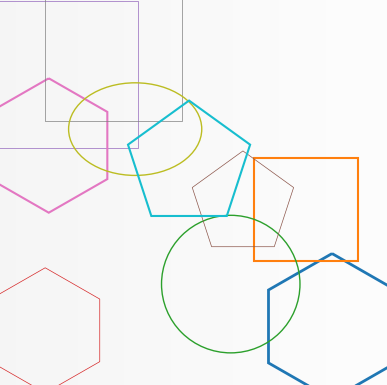[{"shape": "hexagon", "thickness": 2, "radius": 0.95, "center": [0.857, 0.152]}, {"shape": "square", "thickness": 1.5, "radius": 0.67, "center": [0.79, 0.456]}, {"shape": "circle", "thickness": 1, "radius": 0.89, "center": [0.595, 0.262]}, {"shape": "hexagon", "thickness": 0.5, "radius": 0.81, "center": [0.117, 0.142]}, {"shape": "square", "thickness": 0.5, "radius": 0.95, "center": [0.165, 0.807]}, {"shape": "pentagon", "thickness": 0.5, "radius": 0.69, "center": [0.627, 0.47]}, {"shape": "hexagon", "thickness": 1.5, "radius": 0.87, "center": [0.126, 0.622]}, {"shape": "square", "thickness": 0.5, "radius": 0.88, "center": [0.293, 0.863]}, {"shape": "oval", "thickness": 1, "radius": 0.86, "center": [0.349, 0.665]}, {"shape": "pentagon", "thickness": 1.5, "radius": 0.83, "center": [0.488, 0.573]}]